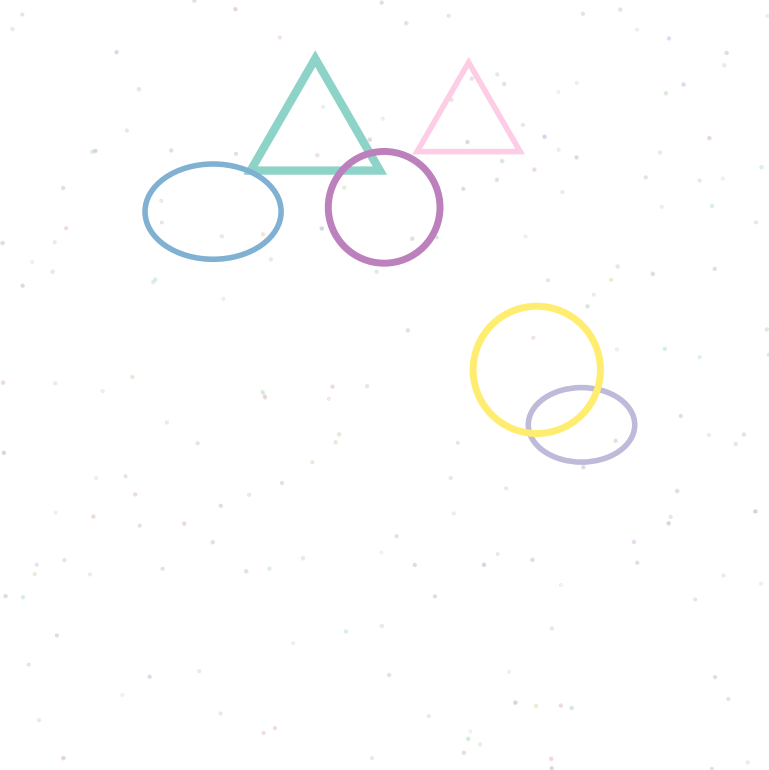[{"shape": "triangle", "thickness": 3, "radius": 0.48, "center": [0.409, 0.827]}, {"shape": "oval", "thickness": 2, "radius": 0.35, "center": [0.755, 0.448]}, {"shape": "oval", "thickness": 2, "radius": 0.44, "center": [0.277, 0.725]}, {"shape": "triangle", "thickness": 2, "radius": 0.39, "center": [0.609, 0.842]}, {"shape": "circle", "thickness": 2.5, "radius": 0.36, "center": [0.499, 0.731]}, {"shape": "circle", "thickness": 2.5, "radius": 0.41, "center": [0.697, 0.52]}]